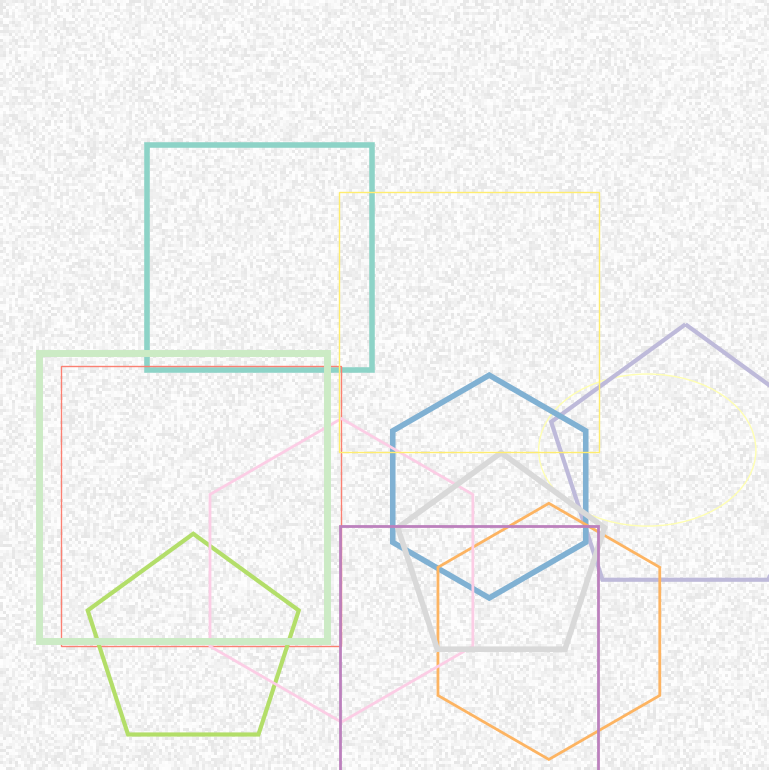[{"shape": "square", "thickness": 2, "radius": 0.73, "center": [0.337, 0.665]}, {"shape": "oval", "thickness": 0.5, "radius": 0.71, "center": [0.841, 0.416]}, {"shape": "pentagon", "thickness": 1.5, "radius": 0.92, "center": [0.89, 0.395]}, {"shape": "square", "thickness": 0.5, "radius": 0.91, "center": [0.261, 0.343]}, {"shape": "hexagon", "thickness": 2, "radius": 0.72, "center": [0.635, 0.368]}, {"shape": "hexagon", "thickness": 1, "radius": 0.83, "center": [0.713, 0.18]}, {"shape": "pentagon", "thickness": 1.5, "radius": 0.72, "center": [0.251, 0.163]}, {"shape": "hexagon", "thickness": 1, "radius": 0.99, "center": [0.443, 0.259]}, {"shape": "pentagon", "thickness": 2, "radius": 0.71, "center": [0.651, 0.271]}, {"shape": "square", "thickness": 1, "radius": 0.84, "center": [0.609, 0.149]}, {"shape": "square", "thickness": 2.5, "radius": 0.93, "center": [0.238, 0.355]}, {"shape": "square", "thickness": 0.5, "radius": 0.84, "center": [0.609, 0.581]}]